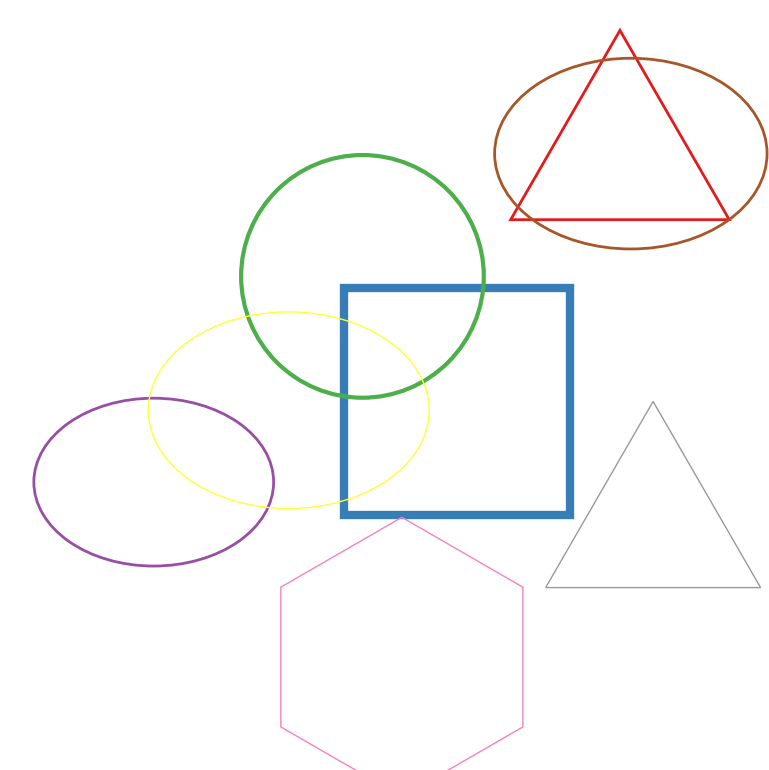[{"shape": "triangle", "thickness": 1, "radius": 0.82, "center": [0.805, 0.797]}, {"shape": "square", "thickness": 3, "radius": 0.74, "center": [0.593, 0.479]}, {"shape": "circle", "thickness": 1.5, "radius": 0.79, "center": [0.471, 0.641]}, {"shape": "oval", "thickness": 1, "radius": 0.78, "center": [0.2, 0.374]}, {"shape": "oval", "thickness": 0.5, "radius": 0.91, "center": [0.375, 0.467]}, {"shape": "oval", "thickness": 1, "radius": 0.88, "center": [0.819, 0.801]}, {"shape": "hexagon", "thickness": 0.5, "radius": 0.91, "center": [0.522, 0.147]}, {"shape": "triangle", "thickness": 0.5, "radius": 0.81, "center": [0.848, 0.317]}]